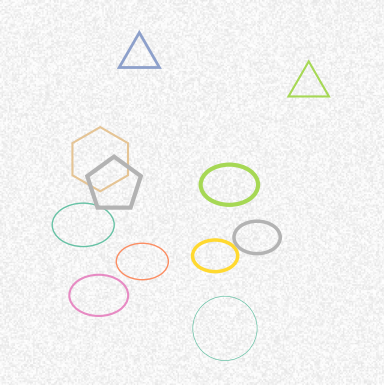[{"shape": "oval", "thickness": 1, "radius": 0.4, "center": [0.216, 0.416]}, {"shape": "circle", "thickness": 0.5, "radius": 0.42, "center": [0.584, 0.147]}, {"shape": "oval", "thickness": 1, "radius": 0.34, "center": [0.37, 0.321]}, {"shape": "triangle", "thickness": 2, "radius": 0.3, "center": [0.362, 0.855]}, {"shape": "oval", "thickness": 1.5, "radius": 0.38, "center": [0.257, 0.233]}, {"shape": "triangle", "thickness": 1.5, "radius": 0.3, "center": [0.802, 0.78]}, {"shape": "oval", "thickness": 3, "radius": 0.37, "center": [0.596, 0.52]}, {"shape": "oval", "thickness": 2.5, "radius": 0.29, "center": [0.559, 0.336]}, {"shape": "hexagon", "thickness": 1.5, "radius": 0.42, "center": [0.26, 0.586]}, {"shape": "oval", "thickness": 2.5, "radius": 0.3, "center": [0.668, 0.383]}, {"shape": "pentagon", "thickness": 3, "radius": 0.37, "center": [0.296, 0.52]}]